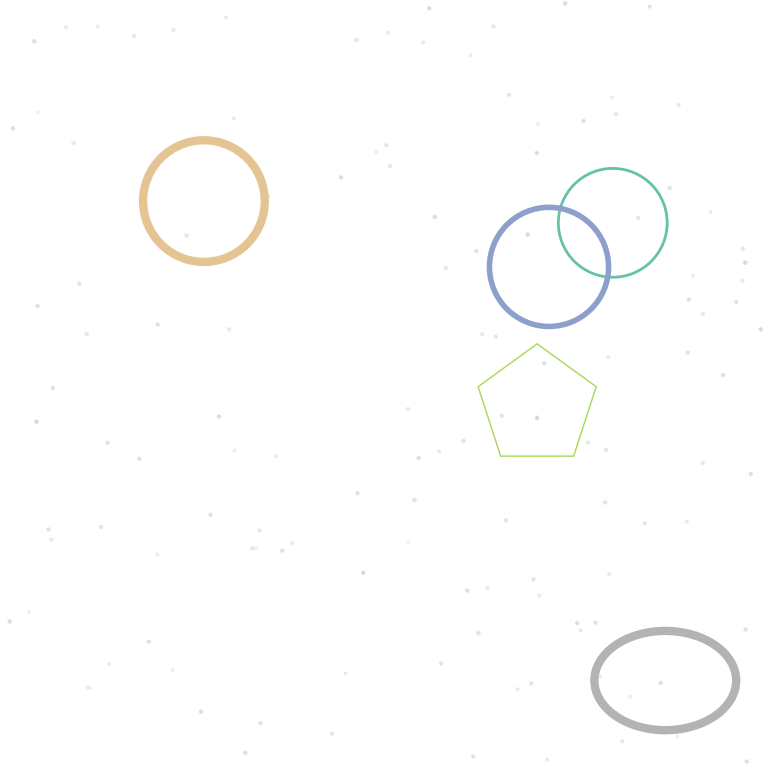[{"shape": "circle", "thickness": 1, "radius": 0.35, "center": [0.796, 0.711]}, {"shape": "circle", "thickness": 2, "radius": 0.39, "center": [0.713, 0.653]}, {"shape": "pentagon", "thickness": 0.5, "radius": 0.4, "center": [0.698, 0.473]}, {"shape": "circle", "thickness": 3, "radius": 0.4, "center": [0.265, 0.739]}, {"shape": "oval", "thickness": 3, "radius": 0.46, "center": [0.864, 0.116]}]